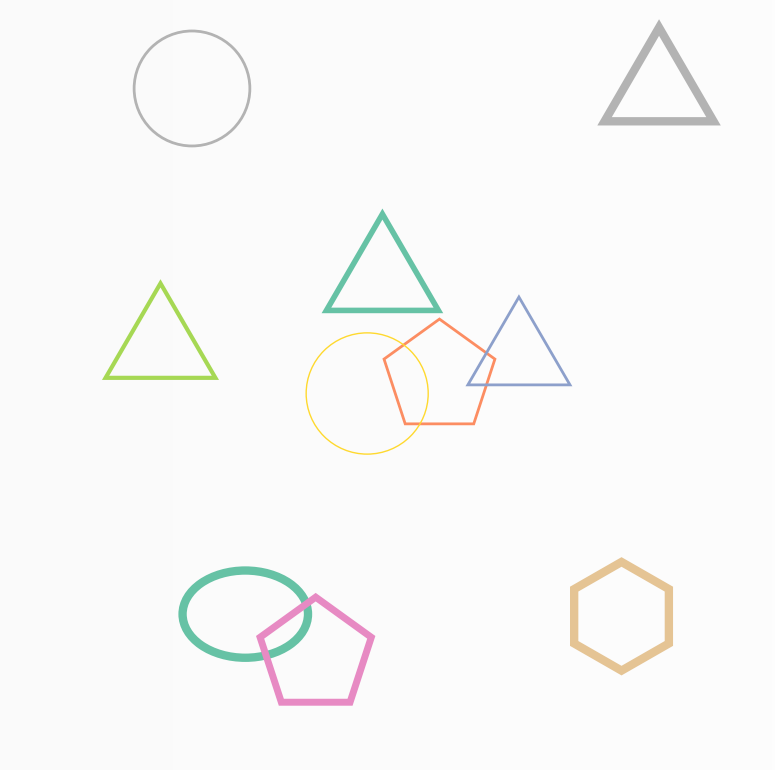[{"shape": "triangle", "thickness": 2, "radius": 0.42, "center": [0.493, 0.639]}, {"shape": "oval", "thickness": 3, "radius": 0.4, "center": [0.317, 0.202]}, {"shape": "pentagon", "thickness": 1, "radius": 0.38, "center": [0.567, 0.51]}, {"shape": "triangle", "thickness": 1, "radius": 0.38, "center": [0.67, 0.538]}, {"shape": "pentagon", "thickness": 2.5, "radius": 0.38, "center": [0.407, 0.149]}, {"shape": "triangle", "thickness": 1.5, "radius": 0.41, "center": [0.207, 0.55]}, {"shape": "circle", "thickness": 0.5, "radius": 0.39, "center": [0.474, 0.489]}, {"shape": "hexagon", "thickness": 3, "radius": 0.35, "center": [0.802, 0.2]}, {"shape": "triangle", "thickness": 3, "radius": 0.41, "center": [0.85, 0.883]}, {"shape": "circle", "thickness": 1, "radius": 0.37, "center": [0.248, 0.885]}]